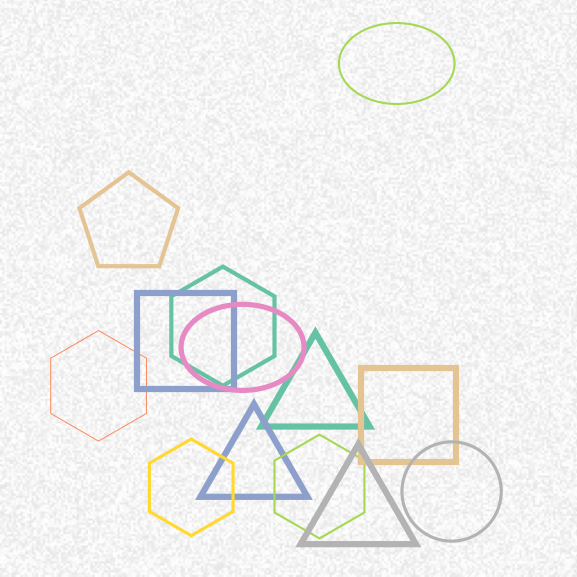[{"shape": "triangle", "thickness": 3, "radius": 0.54, "center": [0.546, 0.315]}, {"shape": "hexagon", "thickness": 2, "radius": 0.52, "center": [0.386, 0.434]}, {"shape": "hexagon", "thickness": 0.5, "radius": 0.48, "center": [0.171, 0.331]}, {"shape": "square", "thickness": 3, "radius": 0.42, "center": [0.322, 0.408]}, {"shape": "triangle", "thickness": 3, "radius": 0.54, "center": [0.44, 0.192]}, {"shape": "oval", "thickness": 2.5, "radius": 0.53, "center": [0.42, 0.398]}, {"shape": "hexagon", "thickness": 1, "radius": 0.45, "center": [0.553, 0.157]}, {"shape": "oval", "thickness": 1, "radius": 0.5, "center": [0.687, 0.889]}, {"shape": "hexagon", "thickness": 1.5, "radius": 0.42, "center": [0.331, 0.155]}, {"shape": "pentagon", "thickness": 2, "radius": 0.45, "center": [0.223, 0.611]}, {"shape": "square", "thickness": 3, "radius": 0.41, "center": [0.708, 0.28]}, {"shape": "triangle", "thickness": 3, "radius": 0.58, "center": [0.62, 0.115]}, {"shape": "circle", "thickness": 1.5, "radius": 0.43, "center": [0.782, 0.148]}]